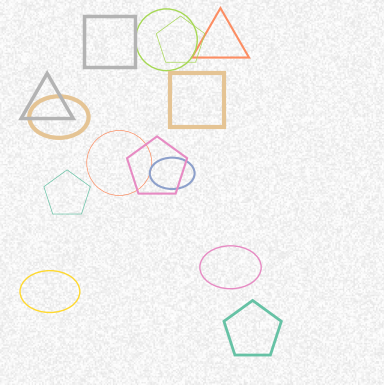[{"shape": "pentagon", "thickness": 2, "radius": 0.39, "center": [0.656, 0.141]}, {"shape": "pentagon", "thickness": 0.5, "radius": 0.32, "center": [0.174, 0.495]}, {"shape": "triangle", "thickness": 1.5, "radius": 0.43, "center": [0.573, 0.893]}, {"shape": "circle", "thickness": 0.5, "radius": 0.42, "center": [0.31, 0.577]}, {"shape": "oval", "thickness": 1.5, "radius": 0.29, "center": [0.447, 0.55]}, {"shape": "pentagon", "thickness": 1.5, "radius": 0.41, "center": [0.408, 0.564]}, {"shape": "oval", "thickness": 1, "radius": 0.4, "center": [0.599, 0.306]}, {"shape": "circle", "thickness": 1, "radius": 0.4, "center": [0.432, 0.897]}, {"shape": "pentagon", "thickness": 0.5, "radius": 0.33, "center": [0.469, 0.892]}, {"shape": "oval", "thickness": 1, "radius": 0.39, "center": [0.13, 0.243]}, {"shape": "oval", "thickness": 3, "radius": 0.39, "center": [0.153, 0.696]}, {"shape": "square", "thickness": 3, "radius": 0.35, "center": [0.512, 0.741]}, {"shape": "triangle", "thickness": 2.5, "radius": 0.39, "center": [0.122, 0.731]}, {"shape": "square", "thickness": 2.5, "radius": 0.33, "center": [0.284, 0.892]}]